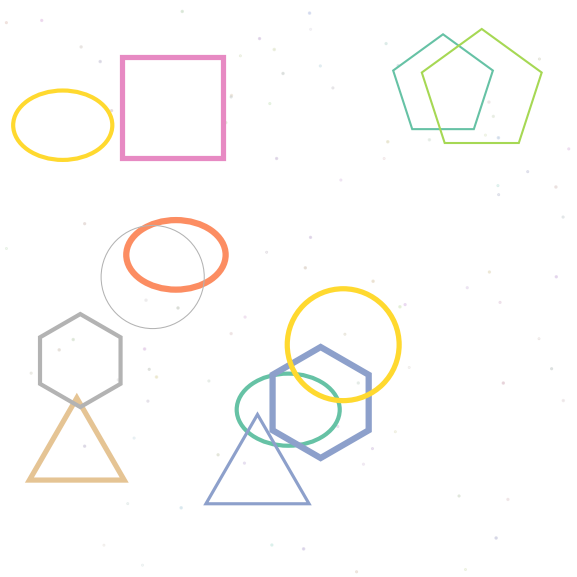[{"shape": "pentagon", "thickness": 1, "radius": 0.45, "center": [0.767, 0.849]}, {"shape": "oval", "thickness": 2, "radius": 0.45, "center": [0.499, 0.29]}, {"shape": "oval", "thickness": 3, "radius": 0.43, "center": [0.305, 0.558]}, {"shape": "triangle", "thickness": 1.5, "radius": 0.52, "center": [0.446, 0.178]}, {"shape": "hexagon", "thickness": 3, "radius": 0.48, "center": [0.555, 0.302]}, {"shape": "square", "thickness": 2.5, "radius": 0.44, "center": [0.299, 0.813]}, {"shape": "pentagon", "thickness": 1, "radius": 0.55, "center": [0.834, 0.84]}, {"shape": "circle", "thickness": 2.5, "radius": 0.48, "center": [0.594, 0.402]}, {"shape": "oval", "thickness": 2, "radius": 0.43, "center": [0.109, 0.782]}, {"shape": "triangle", "thickness": 2.5, "radius": 0.47, "center": [0.133, 0.215]}, {"shape": "circle", "thickness": 0.5, "radius": 0.45, "center": [0.264, 0.519]}, {"shape": "hexagon", "thickness": 2, "radius": 0.4, "center": [0.139, 0.375]}]